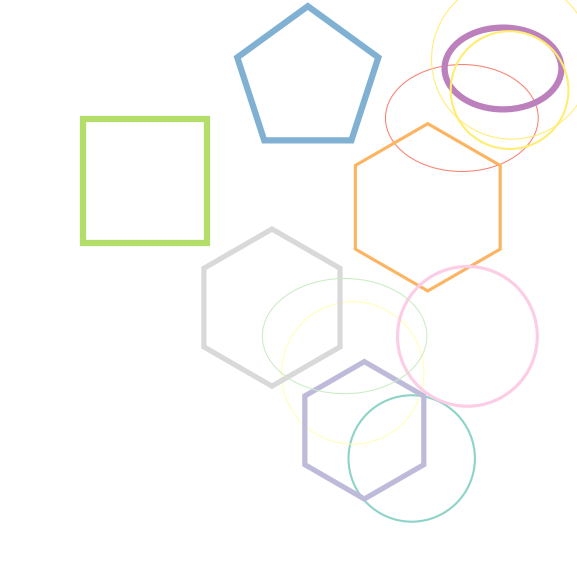[{"shape": "circle", "thickness": 1, "radius": 0.55, "center": [0.713, 0.205]}, {"shape": "circle", "thickness": 0.5, "radius": 0.62, "center": [0.611, 0.353]}, {"shape": "hexagon", "thickness": 2.5, "radius": 0.59, "center": [0.631, 0.254]}, {"shape": "oval", "thickness": 0.5, "radius": 0.66, "center": [0.8, 0.795]}, {"shape": "pentagon", "thickness": 3, "radius": 0.64, "center": [0.533, 0.86]}, {"shape": "hexagon", "thickness": 1.5, "radius": 0.72, "center": [0.741, 0.64]}, {"shape": "square", "thickness": 3, "radius": 0.53, "center": [0.251, 0.685]}, {"shape": "circle", "thickness": 1.5, "radius": 0.61, "center": [0.809, 0.417]}, {"shape": "hexagon", "thickness": 2.5, "radius": 0.68, "center": [0.471, 0.466]}, {"shape": "oval", "thickness": 3, "radius": 0.51, "center": [0.871, 0.881]}, {"shape": "oval", "thickness": 0.5, "radius": 0.71, "center": [0.597, 0.417]}, {"shape": "circle", "thickness": 0.5, "radius": 0.69, "center": [0.886, 0.897]}, {"shape": "circle", "thickness": 1, "radius": 0.51, "center": [0.882, 0.843]}]